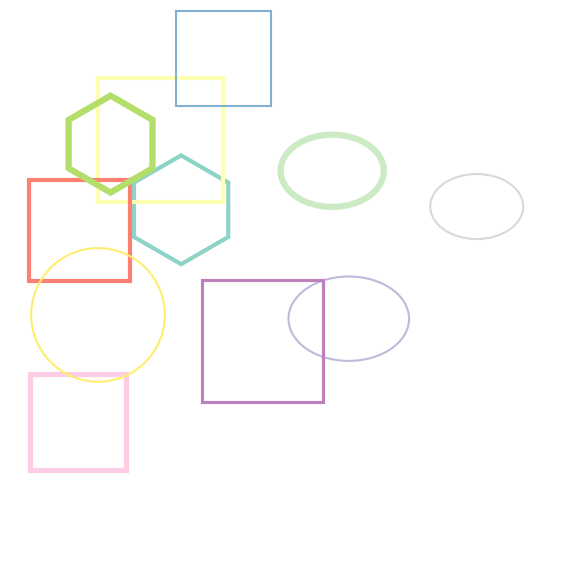[{"shape": "hexagon", "thickness": 2, "radius": 0.47, "center": [0.314, 0.636]}, {"shape": "square", "thickness": 2, "radius": 0.54, "center": [0.278, 0.757]}, {"shape": "oval", "thickness": 1, "radius": 0.52, "center": [0.604, 0.447]}, {"shape": "square", "thickness": 2, "radius": 0.44, "center": [0.137, 0.6]}, {"shape": "square", "thickness": 1, "radius": 0.41, "center": [0.387, 0.898]}, {"shape": "hexagon", "thickness": 3, "radius": 0.42, "center": [0.191, 0.75]}, {"shape": "square", "thickness": 2.5, "radius": 0.42, "center": [0.135, 0.268]}, {"shape": "oval", "thickness": 1, "radius": 0.4, "center": [0.826, 0.642]}, {"shape": "square", "thickness": 1.5, "radius": 0.53, "center": [0.455, 0.409]}, {"shape": "oval", "thickness": 3, "radius": 0.45, "center": [0.575, 0.703]}, {"shape": "circle", "thickness": 1, "radius": 0.58, "center": [0.17, 0.454]}]